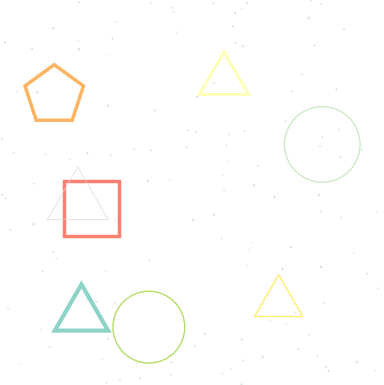[{"shape": "triangle", "thickness": 3, "radius": 0.4, "center": [0.211, 0.181]}, {"shape": "triangle", "thickness": 2, "radius": 0.37, "center": [0.582, 0.792]}, {"shape": "square", "thickness": 2.5, "radius": 0.36, "center": [0.238, 0.459]}, {"shape": "pentagon", "thickness": 2.5, "radius": 0.4, "center": [0.141, 0.752]}, {"shape": "circle", "thickness": 1, "radius": 0.47, "center": [0.387, 0.15]}, {"shape": "triangle", "thickness": 0.5, "radius": 0.46, "center": [0.202, 0.475]}, {"shape": "circle", "thickness": 1, "radius": 0.49, "center": [0.837, 0.625]}, {"shape": "triangle", "thickness": 1, "radius": 0.36, "center": [0.724, 0.214]}]